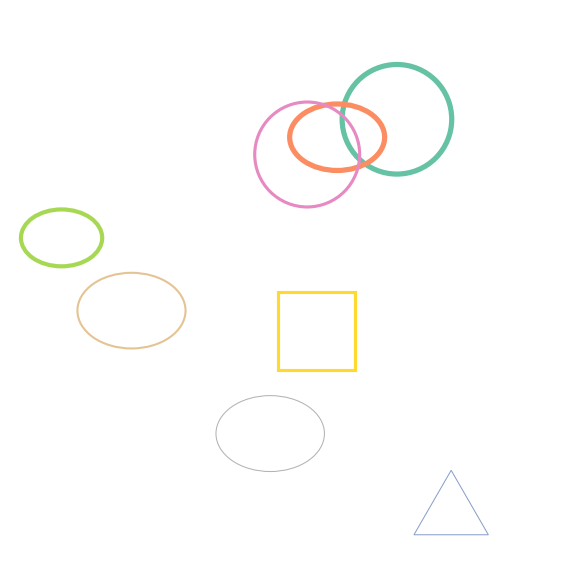[{"shape": "circle", "thickness": 2.5, "radius": 0.47, "center": [0.687, 0.793]}, {"shape": "oval", "thickness": 2.5, "radius": 0.41, "center": [0.584, 0.761]}, {"shape": "triangle", "thickness": 0.5, "radius": 0.37, "center": [0.781, 0.11]}, {"shape": "circle", "thickness": 1.5, "radius": 0.45, "center": [0.532, 0.732]}, {"shape": "oval", "thickness": 2, "radius": 0.35, "center": [0.107, 0.587]}, {"shape": "square", "thickness": 1.5, "radius": 0.34, "center": [0.548, 0.426]}, {"shape": "oval", "thickness": 1, "radius": 0.47, "center": [0.228, 0.461]}, {"shape": "oval", "thickness": 0.5, "radius": 0.47, "center": [0.468, 0.248]}]